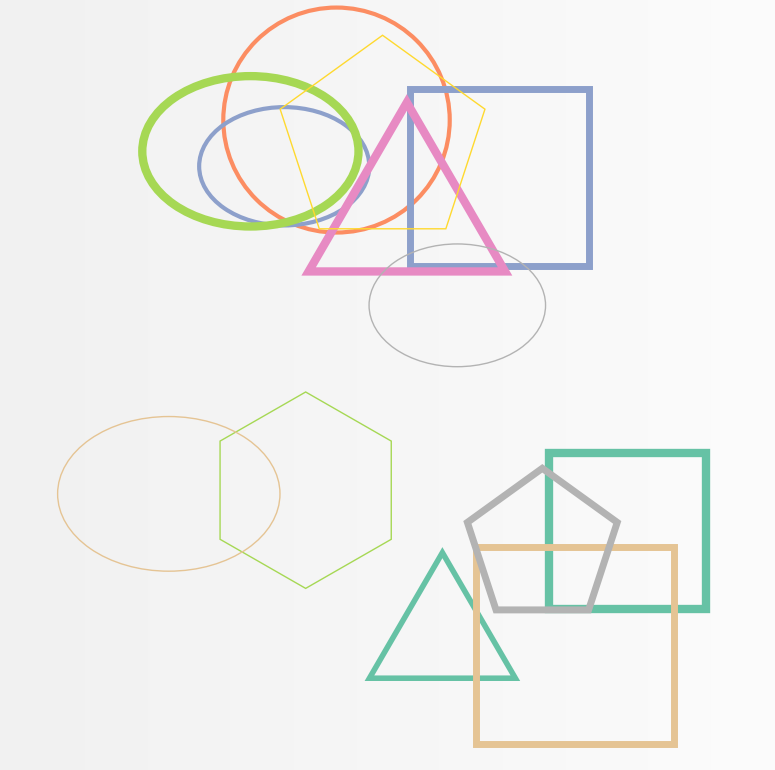[{"shape": "triangle", "thickness": 2, "radius": 0.54, "center": [0.571, 0.174]}, {"shape": "square", "thickness": 3, "radius": 0.51, "center": [0.81, 0.31]}, {"shape": "circle", "thickness": 1.5, "radius": 0.73, "center": [0.434, 0.844]}, {"shape": "square", "thickness": 2.5, "radius": 0.58, "center": [0.645, 0.769]}, {"shape": "oval", "thickness": 1.5, "radius": 0.55, "center": [0.367, 0.784]}, {"shape": "triangle", "thickness": 3, "radius": 0.73, "center": [0.525, 0.721]}, {"shape": "hexagon", "thickness": 0.5, "radius": 0.64, "center": [0.394, 0.363]}, {"shape": "oval", "thickness": 3, "radius": 0.7, "center": [0.323, 0.803]}, {"shape": "pentagon", "thickness": 0.5, "radius": 0.69, "center": [0.494, 0.815]}, {"shape": "oval", "thickness": 0.5, "radius": 0.72, "center": [0.218, 0.359]}, {"shape": "square", "thickness": 2.5, "radius": 0.64, "center": [0.742, 0.162]}, {"shape": "pentagon", "thickness": 2.5, "radius": 0.51, "center": [0.7, 0.29]}, {"shape": "oval", "thickness": 0.5, "radius": 0.57, "center": [0.59, 0.603]}]